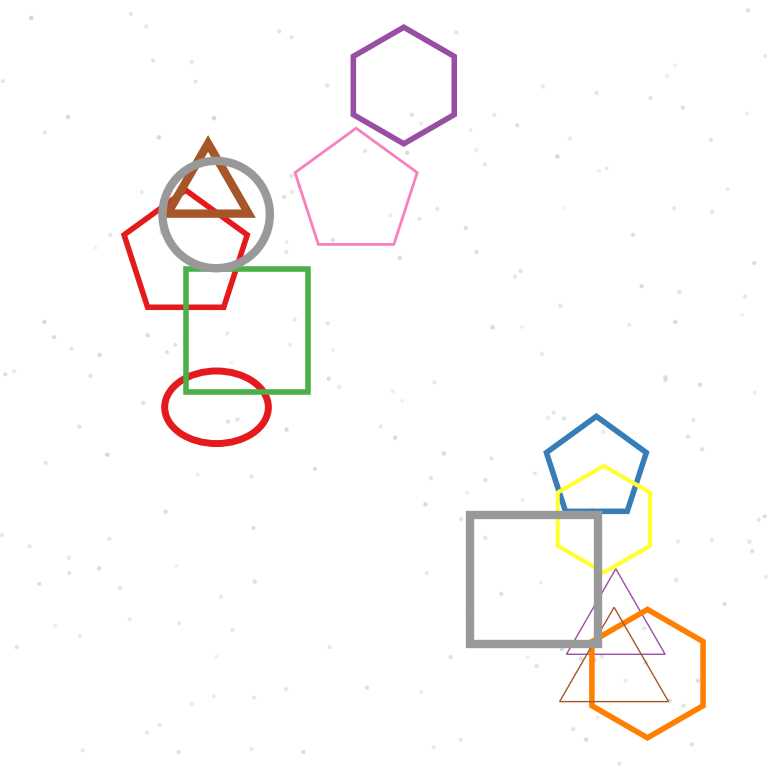[{"shape": "oval", "thickness": 2.5, "radius": 0.34, "center": [0.281, 0.471]}, {"shape": "pentagon", "thickness": 2, "radius": 0.42, "center": [0.241, 0.669]}, {"shape": "pentagon", "thickness": 2, "radius": 0.34, "center": [0.775, 0.391]}, {"shape": "square", "thickness": 2, "radius": 0.4, "center": [0.32, 0.571]}, {"shape": "triangle", "thickness": 0.5, "radius": 0.37, "center": [0.8, 0.187]}, {"shape": "hexagon", "thickness": 2, "radius": 0.38, "center": [0.524, 0.889]}, {"shape": "hexagon", "thickness": 2, "radius": 0.42, "center": [0.841, 0.125]}, {"shape": "hexagon", "thickness": 1.5, "radius": 0.35, "center": [0.784, 0.326]}, {"shape": "triangle", "thickness": 0.5, "radius": 0.41, "center": [0.798, 0.13]}, {"shape": "triangle", "thickness": 3, "radius": 0.3, "center": [0.27, 0.753]}, {"shape": "pentagon", "thickness": 1, "radius": 0.42, "center": [0.463, 0.75]}, {"shape": "square", "thickness": 3, "radius": 0.42, "center": [0.693, 0.247]}, {"shape": "circle", "thickness": 3, "radius": 0.35, "center": [0.281, 0.721]}]